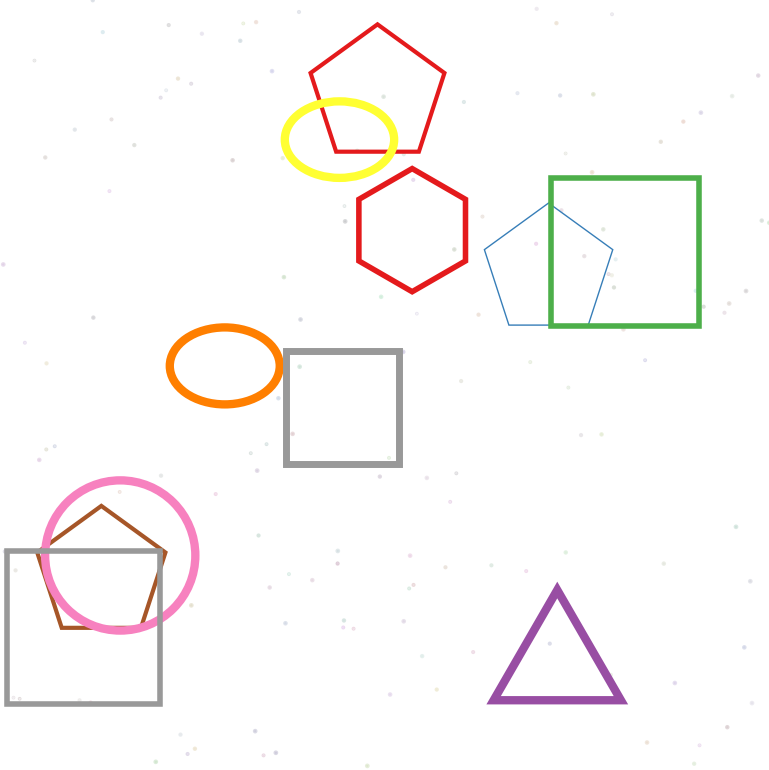[{"shape": "hexagon", "thickness": 2, "radius": 0.4, "center": [0.535, 0.701]}, {"shape": "pentagon", "thickness": 1.5, "radius": 0.46, "center": [0.49, 0.877]}, {"shape": "pentagon", "thickness": 0.5, "radius": 0.44, "center": [0.712, 0.649]}, {"shape": "square", "thickness": 2, "radius": 0.48, "center": [0.812, 0.672]}, {"shape": "triangle", "thickness": 3, "radius": 0.48, "center": [0.724, 0.138]}, {"shape": "oval", "thickness": 3, "radius": 0.36, "center": [0.292, 0.525]}, {"shape": "oval", "thickness": 3, "radius": 0.36, "center": [0.441, 0.819]}, {"shape": "pentagon", "thickness": 1.5, "radius": 0.44, "center": [0.132, 0.255]}, {"shape": "circle", "thickness": 3, "radius": 0.49, "center": [0.156, 0.279]}, {"shape": "square", "thickness": 2, "radius": 0.5, "center": [0.109, 0.185]}, {"shape": "square", "thickness": 2.5, "radius": 0.37, "center": [0.445, 0.471]}]